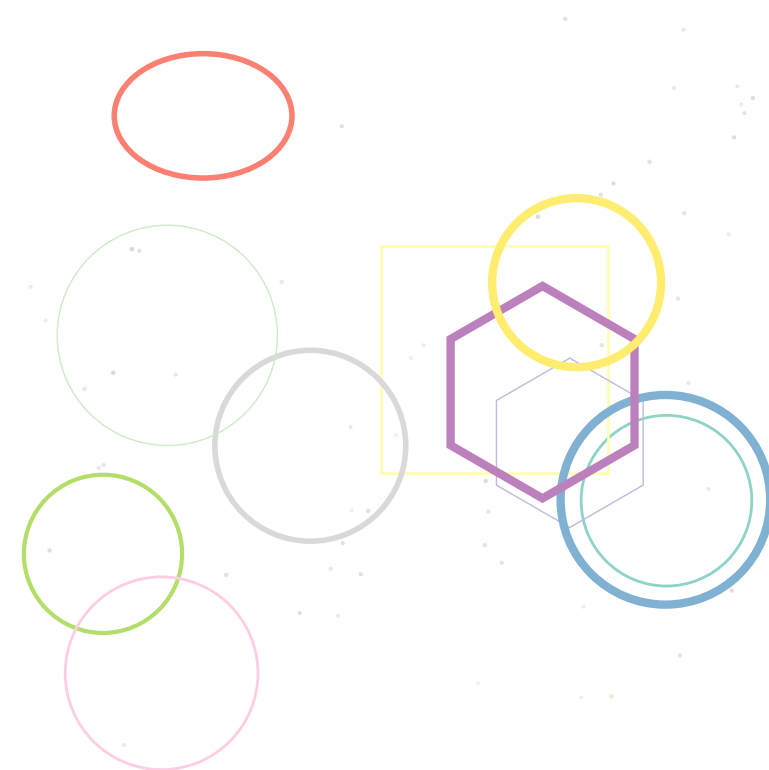[{"shape": "circle", "thickness": 1, "radius": 0.55, "center": [0.866, 0.35]}, {"shape": "square", "thickness": 1, "radius": 0.74, "center": [0.642, 0.533]}, {"shape": "hexagon", "thickness": 0.5, "radius": 0.55, "center": [0.74, 0.425]}, {"shape": "oval", "thickness": 2, "radius": 0.58, "center": [0.264, 0.85]}, {"shape": "circle", "thickness": 3, "radius": 0.68, "center": [0.864, 0.351]}, {"shape": "circle", "thickness": 1.5, "radius": 0.51, "center": [0.134, 0.281]}, {"shape": "circle", "thickness": 1, "radius": 0.63, "center": [0.21, 0.126]}, {"shape": "circle", "thickness": 2, "radius": 0.62, "center": [0.403, 0.421]}, {"shape": "hexagon", "thickness": 3, "radius": 0.69, "center": [0.705, 0.491]}, {"shape": "circle", "thickness": 0.5, "radius": 0.72, "center": [0.217, 0.564]}, {"shape": "circle", "thickness": 3, "radius": 0.55, "center": [0.749, 0.633]}]